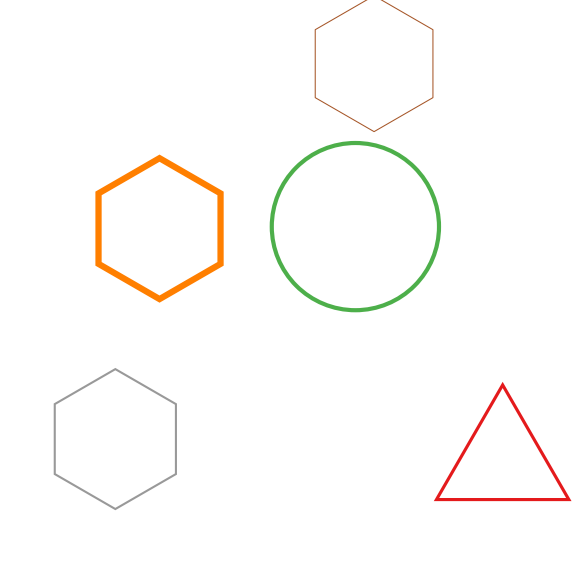[{"shape": "triangle", "thickness": 1.5, "radius": 0.66, "center": [0.87, 0.2]}, {"shape": "circle", "thickness": 2, "radius": 0.72, "center": [0.615, 0.607]}, {"shape": "hexagon", "thickness": 3, "radius": 0.61, "center": [0.276, 0.603]}, {"shape": "hexagon", "thickness": 0.5, "radius": 0.59, "center": [0.648, 0.889]}, {"shape": "hexagon", "thickness": 1, "radius": 0.61, "center": [0.2, 0.239]}]